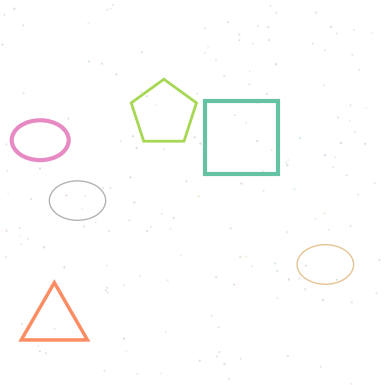[{"shape": "square", "thickness": 3, "radius": 0.47, "center": [0.628, 0.642]}, {"shape": "triangle", "thickness": 2.5, "radius": 0.5, "center": [0.141, 0.167]}, {"shape": "oval", "thickness": 3, "radius": 0.37, "center": [0.104, 0.636]}, {"shape": "pentagon", "thickness": 2, "radius": 0.45, "center": [0.426, 0.705]}, {"shape": "oval", "thickness": 1, "radius": 0.37, "center": [0.845, 0.313]}, {"shape": "oval", "thickness": 1, "radius": 0.37, "center": [0.201, 0.479]}]